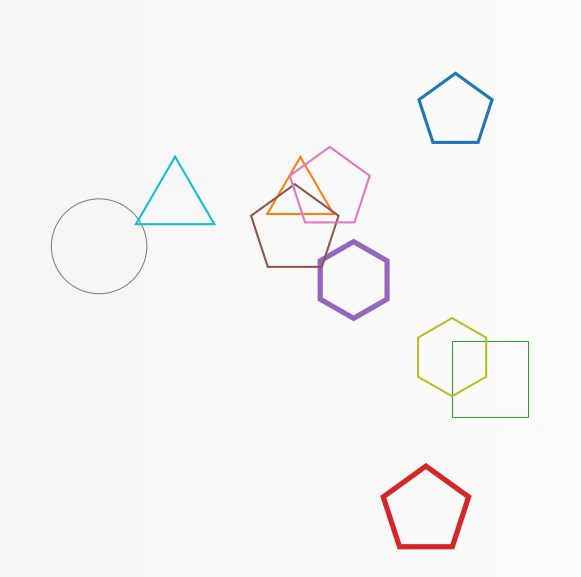[{"shape": "pentagon", "thickness": 1.5, "radius": 0.33, "center": [0.784, 0.806]}, {"shape": "triangle", "thickness": 1, "radius": 0.33, "center": [0.517, 0.661]}, {"shape": "square", "thickness": 0.5, "radius": 0.33, "center": [0.843, 0.343]}, {"shape": "pentagon", "thickness": 2.5, "radius": 0.39, "center": [0.733, 0.115]}, {"shape": "hexagon", "thickness": 2.5, "radius": 0.33, "center": [0.608, 0.514]}, {"shape": "pentagon", "thickness": 1, "radius": 0.4, "center": [0.507, 0.601]}, {"shape": "pentagon", "thickness": 1, "radius": 0.36, "center": [0.567, 0.672]}, {"shape": "circle", "thickness": 0.5, "radius": 0.41, "center": [0.17, 0.573]}, {"shape": "hexagon", "thickness": 1, "radius": 0.34, "center": [0.778, 0.381]}, {"shape": "triangle", "thickness": 1, "radius": 0.39, "center": [0.301, 0.65]}]